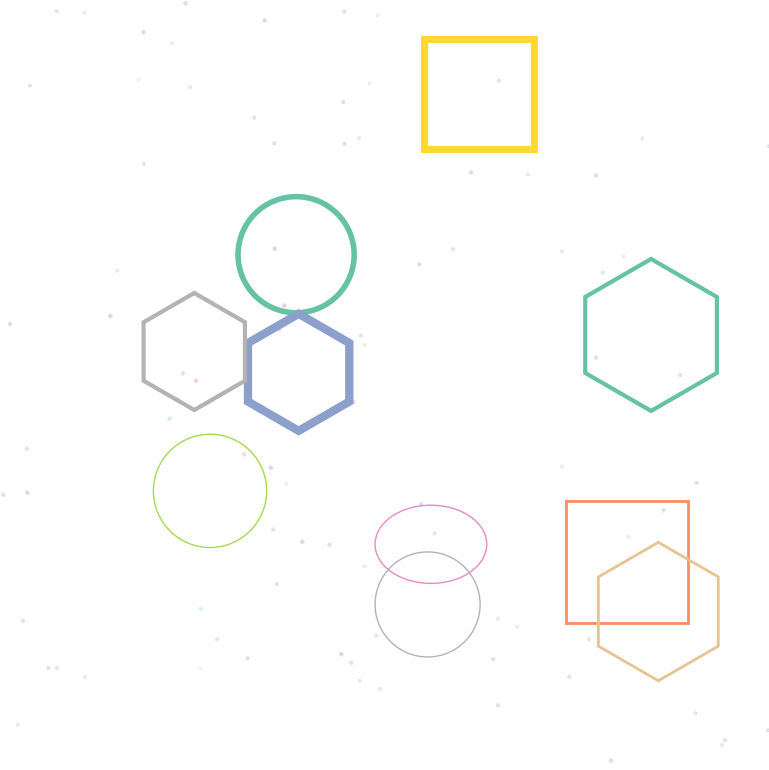[{"shape": "hexagon", "thickness": 1.5, "radius": 0.49, "center": [0.846, 0.565]}, {"shape": "circle", "thickness": 2, "radius": 0.38, "center": [0.385, 0.669]}, {"shape": "square", "thickness": 1, "radius": 0.39, "center": [0.814, 0.27]}, {"shape": "hexagon", "thickness": 3, "radius": 0.38, "center": [0.388, 0.516]}, {"shape": "oval", "thickness": 0.5, "radius": 0.36, "center": [0.56, 0.293]}, {"shape": "circle", "thickness": 0.5, "radius": 0.37, "center": [0.273, 0.362]}, {"shape": "square", "thickness": 2.5, "radius": 0.36, "center": [0.622, 0.878]}, {"shape": "hexagon", "thickness": 1, "radius": 0.45, "center": [0.855, 0.206]}, {"shape": "circle", "thickness": 0.5, "radius": 0.34, "center": [0.555, 0.215]}, {"shape": "hexagon", "thickness": 1.5, "radius": 0.38, "center": [0.252, 0.544]}]